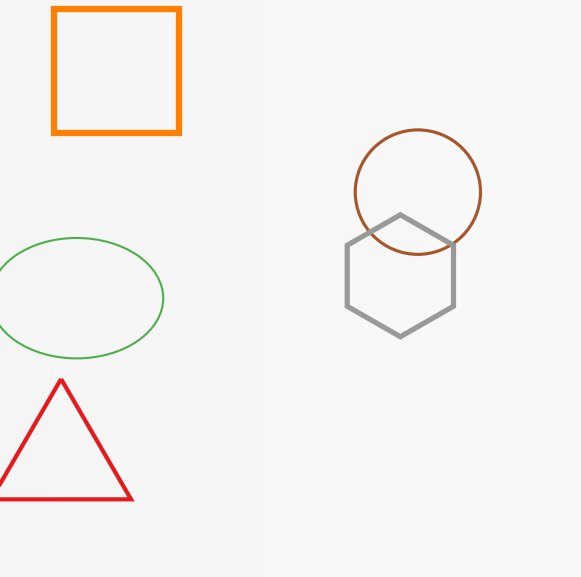[{"shape": "triangle", "thickness": 2, "radius": 0.69, "center": [0.105, 0.204]}, {"shape": "oval", "thickness": 1, "radius": 0.74, "center": [0.132, 0.483]}, {"shape": "square", "thickness": 3, "radius": 0.54, "center": [0.201, 0.876]}, {"shape": "circle", "thickness": 1.5, "radius": 0.54, "center": [0.719, 0.666]}, {"shape": "hexagon", "thickness": 2.5, "radius": 0.53, "center": [0.689, 0.522]}]